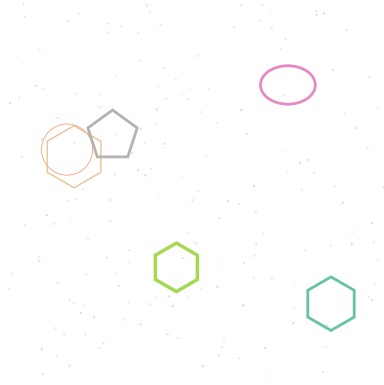[{"shape": "hexagon", "thickness": 2, "radius": 0.35, "center": [0.86, 0.211]}, {"shape": "circle", "thickness": 0.5, "radius": 0.33, "center": [0.174, 0.612]}, {"shape": "oval", "thickness": 2, "radius": 0.36, "center": [0.748, 0.779]}, {"shape": "hexagon", "thickness": 2.5, "radius": 0.32, "center": [0.458, 0.306]}, {"shape": "hexagon", "thickness": 1, "radius": 0.4, "center": [0.192, 0.593]}, {"shape": "pentagon", "thickness": 2, "radius": 0.34, "center": [0.292, 0.647]}]